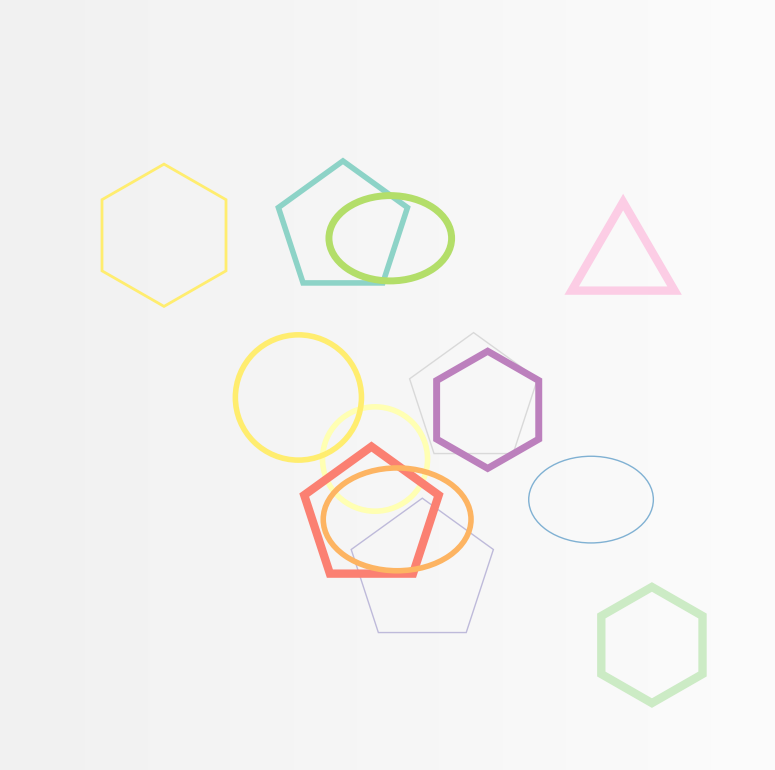[{"shape": "pentagon", "thickness": 2, "radius": 0.44, "center": [0.443, 0.703]}, {"shape": "circle", "thickness": 2, "radius": 0.34, "center": [0.484, 0.404]}, {"shape": "pentagon", "thickness": 0.5, "radius": 0.48, "center": [0.545, 0.257]}, {"shape": "pentagon", "thickness": 3, "radius": 0.46, "center": [0.479, 0.329]}, {"shape": "oval", "thickness": 0.5, "radius": 0.4, "center": [0.763, 0.351]}, {"shape": "oval", "thickness": 2, "radius": 0.48, "center": [0.512, 0.326]}, {"shape": "oval", "thickness": 2.5, "radius": 0.4, "center": [0.504, 0.691]}, {"shape": "triangle", "thickness": 3, "radius": 0.38, "center": [0.804, 0.661]}, {"shape": "pentagon", "thickness": 0.5, "radius": 0.43, "center": [0.611, 0.481]}, {"shape": "hexagon", "thickness": 2.5, "radius": 0.38, "center": [0.629, 0.468]}, {"shape": "hexagon", "thickness": 3, "radius": 0.38, "center": [0.841, 0.162]}, {"shape": "hexagon", "thickness": 1, "radius": 0.46, "center": [0.212, 0.694]}, {"shape": "circle", "thickness": 2, "radius": 0.41, "center": [0.385, 0.484]}]